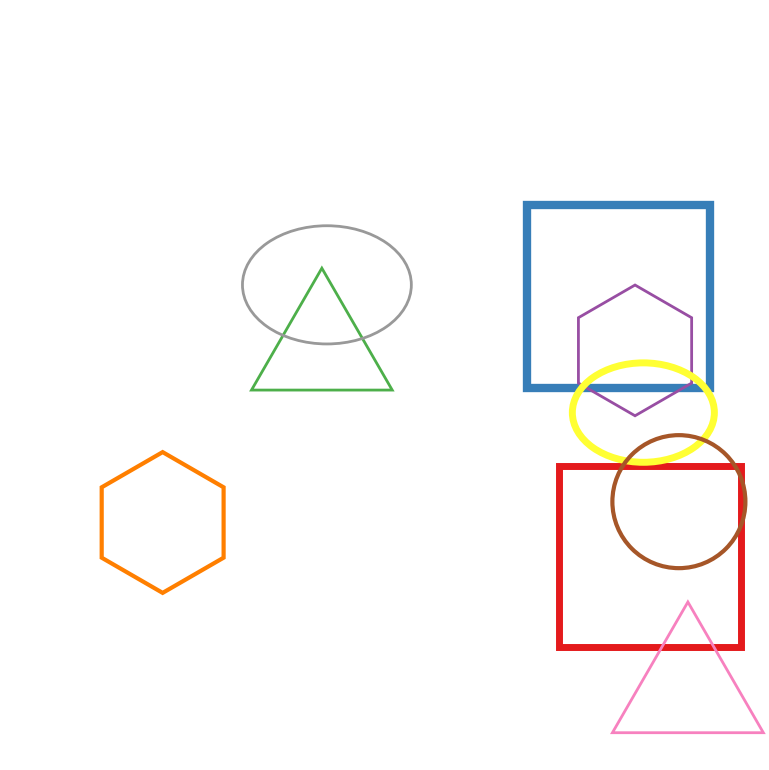[{"shape": "square", "thickness": 2.5, "radius": 0.59, "center": [0.844, 0.277]}, {"shape": "square", "thickness": 3, "radius": 0.59, "center": [0.804, 0.615]}, {"shape": "triangle", "thickness": 1, "radius": 0.53, "center": [0.418, 0.546]}, {"shape": "hexagon", "thickness": 1, "radius": 0.42, "center": [0.825, 0.545]}, {"shape": "hexagon", "thickness": 1.5, "radius": 0.46, "center": [0.211, 0.321]}, {"shape": "oval", "thickness": 2.5, "radius": 0.46, "center": [0.836, 0.464]}, {"shape": "circle", "thickness": 1.5, "radius": 0.43, "center": [0.882, 0.349]}, {"shape": "triangle", "thickness": 1, "radius": 0.57, "center": [0.893, 0.105]}, {"shape": "oval", "thickness": 1, "radius": 0.55, "center": [0.425, 0.63]}]